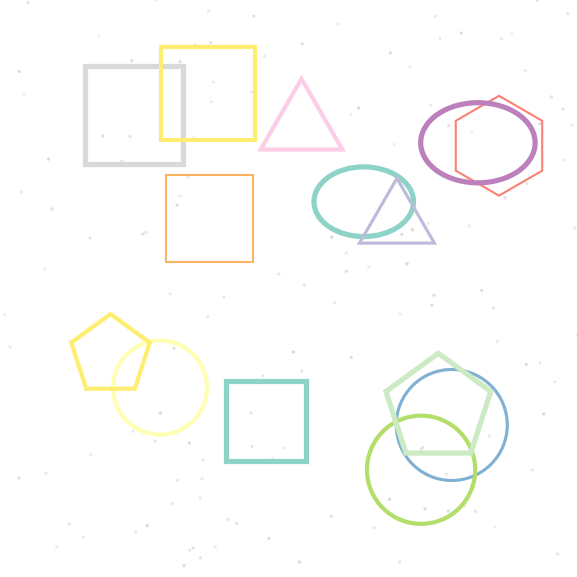[{"shape": "oval", "thickness": 2.5, "radius": 0.43, "center": [0.63, 0.65]}, {"shape": "square", "thickness": 2.5, "radius": 0.35, "center": [0.461, 0.27]}, {"shape": "circle", "thickness": 2, "radius": 0.41, "center": [0.277, 0.328]}, {"shape": "triangle", "thickness": 1.5, "radius": 0.37, "center": [0.687, 0.616]}, {"shape": "hexagon", "thickness": 1, "radius": 0.43, "center": [0.864, 0.747]}, {"shape": "circle", "thickness": 1.5, "radius": 0.48, "center": [0.782, 0.263]}, {"shape": "square", "thickness": 1, "radius": 0.38, "center": [0.363, 0.621]}, {"shape": "circle", "thickness": 2, "radius": 0.47, "center": [0.729, 0.186]}, {"shape": "triangle", "thickness": 2, "radius": 0.41, "center": [0.522, 0.781]}, {"shape": "square", "thickness": 2.5, "radius": 0.42, "center": [0.233, 0.799]}, {"shape": "oval", "thickness": 2.5, "radius": 0.5, "center": [0.828, 0.752]}, {"shape": "pentagon", "thickness": 2.5, "radius": 0.48, "center": [0.759, 0.292]}, {"shape": "pentagon", "thickness": 2, "radius": 0.36, "center": [0.191, 0.384]}, {"shape": "square", "thickness": 2, "radius": 0.41, "center": [0.36, 0.837]}]